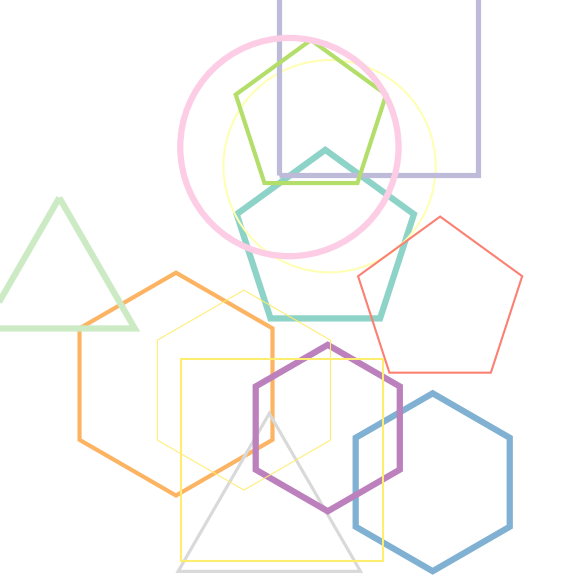[{"shape": "pentagon", "thickness": 3, "radius": 0.81, "center": [0.563, 0.578]}, {"shape": "circle", "thickness": 1, "radius": 0.92, "center": [0.571, 0.711]}, {"shape": "square", "thickness": 2.5, "radius": 0.86, "center": [0.655, 0.868]}, {"shape": "pentagon", "thickness": 1, "radius": 0.75, "center": [0.762, 0.475]}, {"shape": "hexagon", "thickness": 3, "radius": 0.77, "center": [0.749, 0.164]}, {"shape": "hexagon", "thickness": 2, "radius": 0.96, "center": [0.305, 0.334]}, {"shape": "pentagon", "thickness": 2, "radius": 0.68, "center": [0.538, 0.793]}, {"shape": "circle", "thickness": 3, "radius": 0.94, "center": [0.501, 0.744]}, {"shape": "triangle", "thickness": 1.5, "radius": 0.91, "center": [0.466, 0.101]}, {"shape": "hexagon", "thickness": 3, "radius": 0.72, "center": [0.568, 0.258]}, {"shape": "triangle", "thickness": 3, "radius": 0.75, "center": [0.103, 0.506]}, {"shape": "square", "thickness": 1, "radius": 0.87, "center": [0.488, 0.203]}, {"shape": "hexagon", "thickness": 0.5, "radius": 0.87, "center": [0.422, 0.324]}]